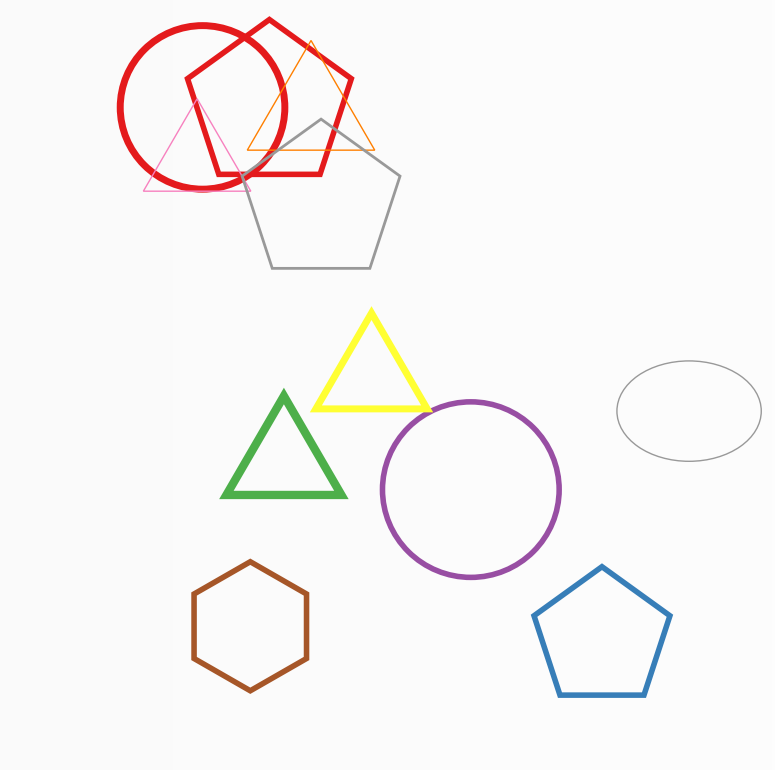[{"shape": "pentagon", "thickness": 2, "radius": 0.56, "center": [0.348, 0.863]}, {"shape": "circle", "thickness": 2.5, "radius": 0.53, "center": [0.261, 0.861]}, {"shape": "pentagon", "thickness": 2, "radius": 0.46, "center": [0.777, 0.172]}, {"shape": "triangle", "thickness": 3, "radius": 0.43, "center": [0.366, 0.4]}, {"shape": "circle", "thickness": 2, "radius": 0.57, "center": [0.608, 0.364]}, {"shape": "triangle", "thickness": 0.5, "radius": 0.47, "center": [0.401, 0.852]}, {"shape": "triangle", "thickness": 2.5, "radius": 0.41, "center": [0.479, 0.51]}, {"shape": "hexagon", "thickness": 2, "radius": 0.42, "center": [0.323, 0.187]}, {"shape": "triangle", "thickness": 0.5, "radius": 0.4, "center": [0.254, 0.792]}, {"shape": "oval", "thickness": 0.5, "radius": 0.47, "center": [0.889, 0.466]}, {"shape": "pentagon", "thickness": 1, "radius": 0.54, "center": [0.414, 0.738]}]